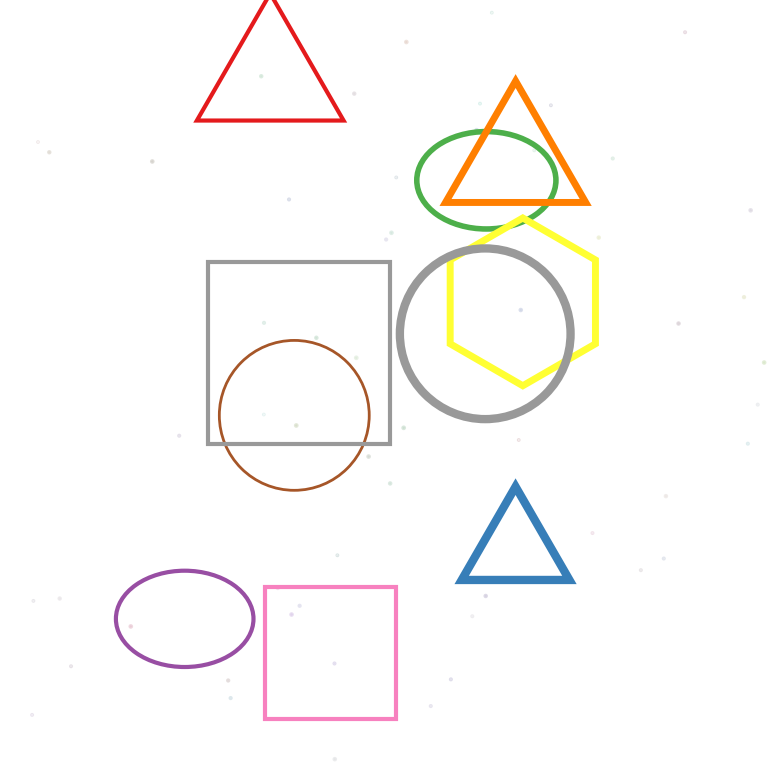[{"shape": "triangle", "thickness": 1.5, "radius": 0.55, "center": [0.351, 0.898]}, {"shape": "triangle", "thickness": 3, "radius": 0.4, "center": [0.67, 0.287]}, {"shape": "oval", "thickness": 2, "radius": 0.45, "center": [0.632, 0.766]}, {"shape": "oval", "thickness": 1.5, "radius": 0.45, "center": [0.24, 0.196]}, {"shape": "triangle", "thickness": 2.5, "radius": 0.53, "center": [0.67, 0.79]}, {"shape": "hexagon", "thickness": 2.5, "radius": 0.54, "center": [0.679, 0.608]}, {"shape": "circle", "thickness": 1, "radius": 0.49, "center": [0.382, 0.461]}, {"shape": "square", "thickness": 1.5, "radius": 0.43, "center": [0.429, 0.152]}, {"shape": "circle", "thickness": 3, "radius": 0.55, "center": [0.63, 0.567]}, {"shape": "square", "thickness": 1.5, "radius": 0.59, "center": [0.388, 0.542]}]